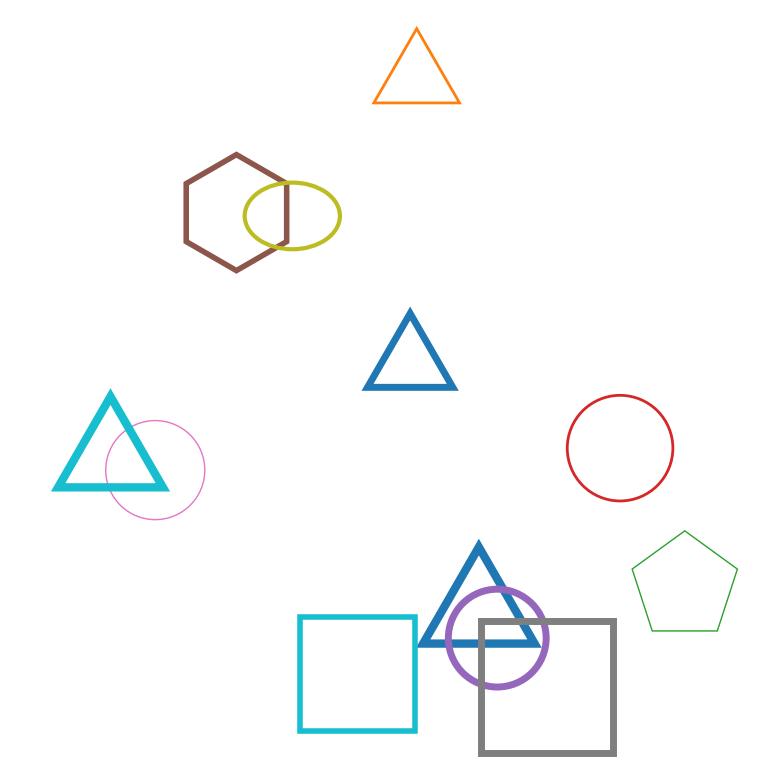[{"shape": "triangle", "thickness": 2.5, "radius": 0.32, "center": [0.533, 0.529]}, {"shape": "triangle", "thickness": 3, "radius": 0.42, "center": [0.622, 0.206]}, {"shape": "triangle", "thickness": 1, "radius": 0.32, "center": [0.541, 0.898]}, {"shape": "pentagon", "thickness": 0.5, "radius": 0.36, "center": [0.889, 0.239]}, {"shape": "circle", "thickness": 1, "radius": 0.34, "center": [0.805, 0.418]}, {"shape": "circle", "thickness": 2.5, "radius": 0.32, "center": [0.646, 0.171]}, {"shape": "hexagon", "thickness": 2, "radius": 0.38, "center": [0.307, 0.724]}, {"shape": "circle", "thickness": 0.5, "radius": 0.32, "center": [0.202, 0.389]}, {"shape": "square", "thickness": 2.5, "radius": 0.43, "center": [0.71, 0.108]}, {"shape": "oval", "thickness": 1.5, "radius": 0.31, "center": [0.38, 0.72]}, {"shape": "square", "thickness": 2, "radius": 0.37, "center": [0.464, 0.125]}, {"shape": "triangle", "thickness": 3, "radius": 0.39, "center": [0.144, 0.406]}]